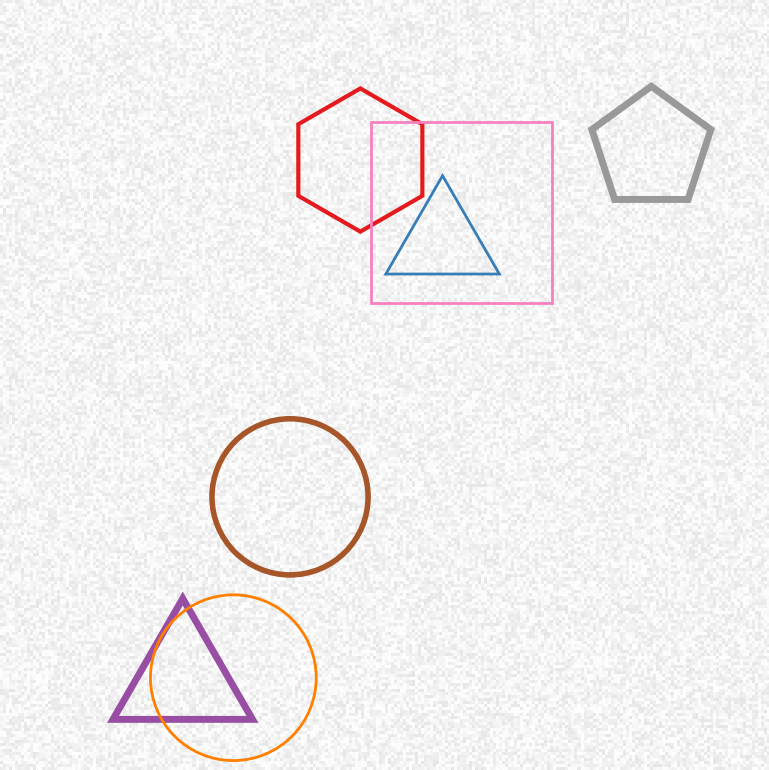[{"shape": "hexagon", "thickness": 1.5, "radius": 0.46, "center": [0.468, 0.792]}, {"shape": "triangle", "thickness": 1, "radius": 0.43, "center": [0.575, 0.687]}, {"shape": "triangle", "thickness": 2.5, "radius": 0.52, "center": [0.237, 0.118]}, {"shape": "circle", "thickness": 1, "radius": 0.54, "center": [0.303, 0.12]}, {"shape": "circle", "thickness": 2, "radius": 0.51, "center": [0.377, 0.355]}, {"shape": "square", "thickness": 1, "radius": 0.59, "center": [0.6, 0.724]}, {"shape": "pentagon", "thickness": 2.5, "radius": 0.41, "center": [0.846, 0.807]}]